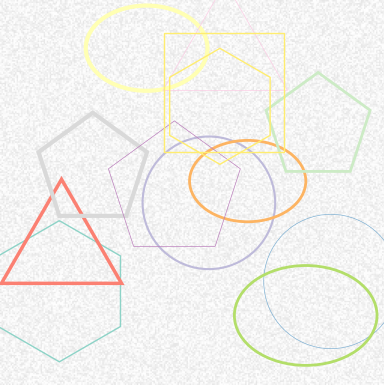[{"shape": "hexagon", "thickness": 1, "radius": 0.92, "center": [0.154, 0.244]}, {"shape": "oval", "thickness": 3, "radius": 0.79, "center": [0.381, 0.875]}, {"shape": "circle", "thickness": 1.5, "radius": 0.86, "center": [0.543, 0.473]}, {"shape": "triangle", "thickness": 2.5, "radius": 0.9, "center": [0.16, 0.354]}, {"shape": "circle", "thickness": 0.5, "radius": 0.87, "center": [0.86, 0.269]}, {"shape": "oval", "thickness": 2, "radius": 0.76, "center": [0.643, 0.53]}, {"shape": "oval", "thickness": 2, "radius": 0.93, "center": [0.794, 0.181]}, {"shape": "triangle", "thickness": 0.5, "radius": 0.93, "center": [0.585, 0.859]}, {"shape": "pentagon", "thickness": 3, "radius": 0.74, "center": [0.241, 0.559]}, {"shape": "pentagon", "thickness": 0.5, "radius": 0.9, "center": [0.453, 0.506]}, {"shape": "pentagon", "thickness": 2, "radius": 0.71, "center": [0.826, 0.67]}, {"shape": "hexagon", "thickness": 1, "radius": 0.75, "center": [0.571, 0.724]}, {"shape": "square", "thickness": 1, "radius": 0.78, "center": [0.583, 0.76]}]